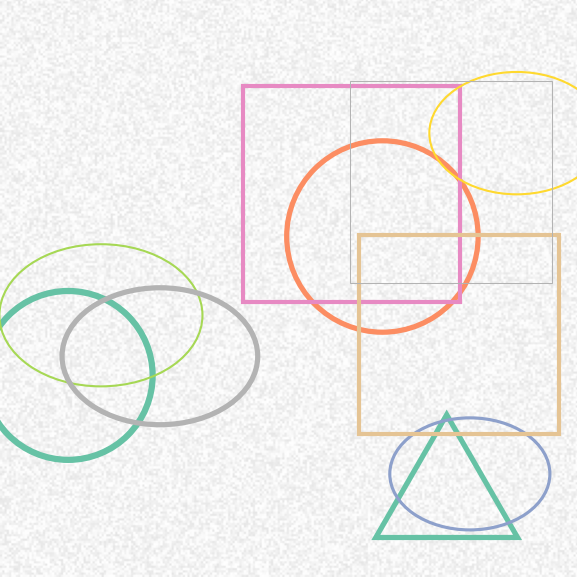[{"shape": "triangle", "thickness": 2.5, "radius": 0.71, "center": [0.773, 0.139]}, {"shape": "circle", "thickness": 3, "radius": 0.73, "center": [0.118, 0.349]}, {"shape": "circle", "thickness": 2.5, "radius": 0.83, "center": [0.662, 0.59]}, {"shape": "oval", "thickness": 1.5, "radius": 0.69, "center": [0.814, 0.179]}, {"shape": "square", "thickness": 2, "radius": 0.94, "center": [0.609, 0.664]}, {"shape": "oval", "thickness": 1, "radius": 0.88, "center": [0.175, 0.453]}, {"shape": "oval", "thickness": 1, "radius": 0.76, "center": [0.895, 0.769]}, {"shape": "square", "thickness": 2, "radius": 0.86, "center": [0.795, 0.42]}, {"shape": "square", "thickness": 0.5, "radius": 0.88, "center": [0.78, 0.683]}, {"shape": "oval", "thickness": 2.5, "radius": 0.85, "center": [0.277, 0.382]}]